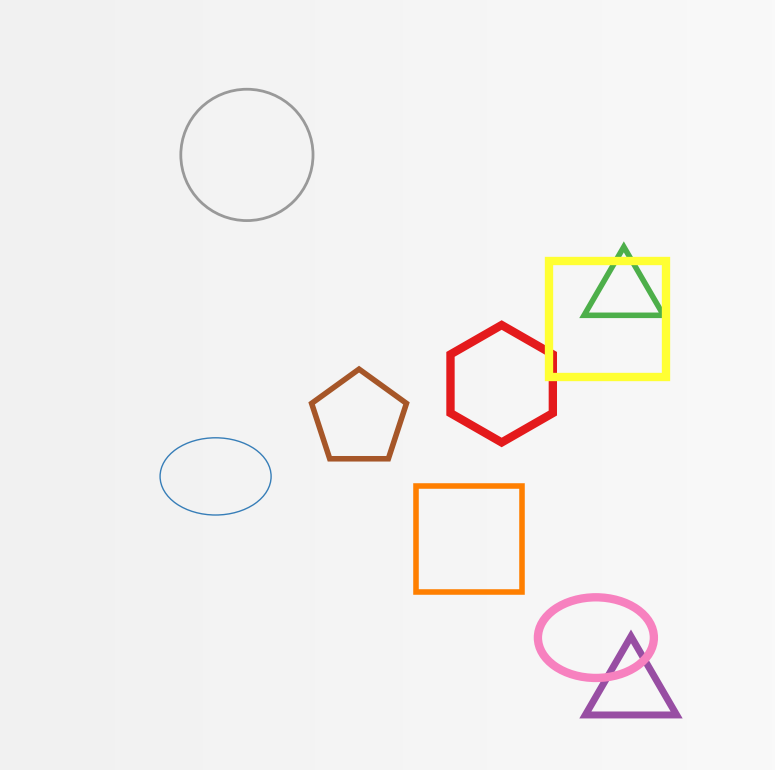[{"shape": "hexagon", "thickness": 3, "radius": 0.38, "center": [0.647, 0.502]}, {"shape": "oval", "thickness": 0.5, "radius": 0.36, "center": [0.278, 0.381]}, {"shape": "triangle", "thickness": 2, "radius": 0.3, "center": [0.805, 0.62]}, {"shape": "triangle", "thickness": 2.5, "radius": 0.34, "center": [0.814, 0.105]}, {"shape": "square", "thickness": 2, "radius": 0.34, "center": [0.605, 0.3]}, {"shape": "square", "thickness": 3, "radius": 0.38, "center": [0.784, 0.586]}, {"shape": "pentagon", "thickness": 2, "radius": 0.32, "center": [0.463, 0.456]}, {"shape": "oval", "thickness": 3, "radius": 0.37, "center": [0.769, 0.172]}, {"shape": "circle", "thickness": 1, "radius": 0.43, "center": [0.319, 0.799]}]